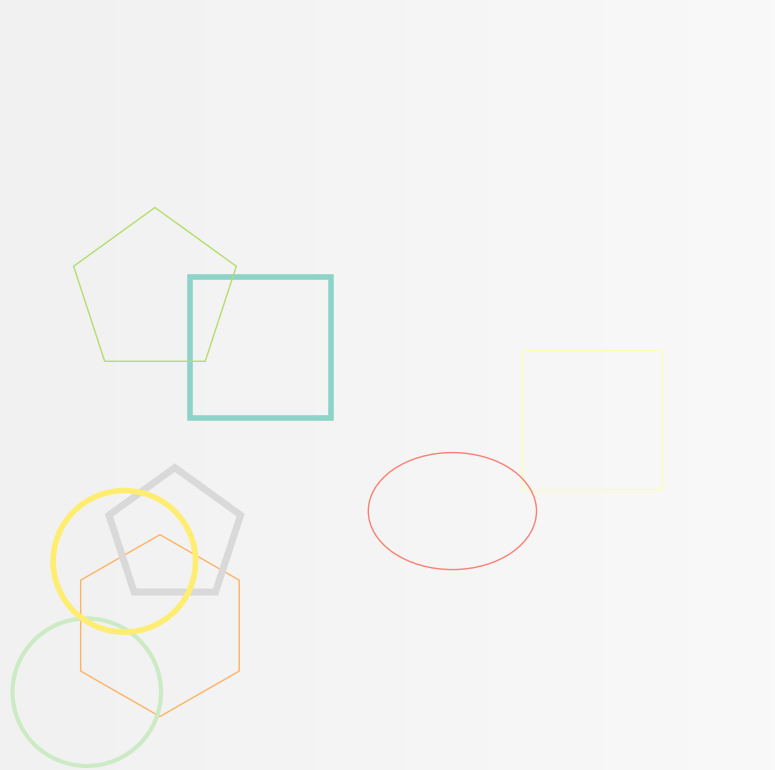[{"shape": "square", "thickness": 2, "radius": 0.46, "center": [0.336, 0.548]}, {"shape": "square", "thickness": 0.5, "radius": 0.45, "center": [0.763, 0.455]}, {"shape": "oval", "thickness": 0.5, "radius": 0.54, "center": [0.584, 0.336]}, {"shape": "hexagon", "thickness": 0.5, "radius": 0.59, "center": [0.206, 0.188]}, {"shape": "pentagon", "thickness": 0.5, "radius": 0.55, "center": [0.2, 0.62]}, {"shape": "pentagon", "thickness": 2.5, "radius": 0.45, "center": [0.226, 0.303]}, {"shape": "circle", "thickness": 1.5, "radius": 0.48, "center": [0.112, 0.101]}, {"shape": "circle", "thickness": 2, "radius": 0.46, "center": [0.16, 0.271]}]